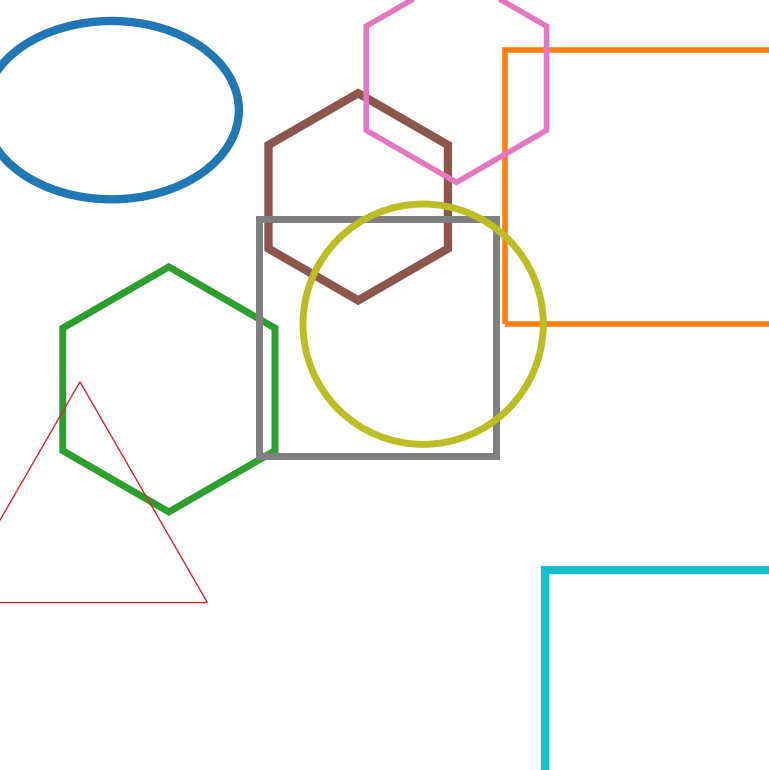[{"shape": "oval", "thickness": 3, "radius": 0.83, "center": [0.145, 0.857]}, {"shape": "square", "thickness": 2, "radius": 0.89, "center": [0.835, 0.757]}, {"shape": "hexagon", "thickness": 2.5, "radius": 0.8, "center": [0.219, 0.494]}, {"shape": "triangle", "thickness": 0.5, "radius": 0.96, "center": [0.104, 0.313]}, {"shape": "hexagon", "thickness": 3, "radius": 0.67, "center": [0.465, 0.744]}, {"shape": "hexagon", "thickness": 2, "radius": 0.68, "center": [0.593, 0.898]}, {"shape": "square", "thickness": 2.5, "radius": 0.77, "center": [0.491, 0.562]}, {"shape": "circle", "thickness": 2.5, "radius": 0.78, "center": [0.55, 0.579]}, {"shape": "square", "thickness": 3, "radius": 0.79, "center": [0.864, 0.102]}]